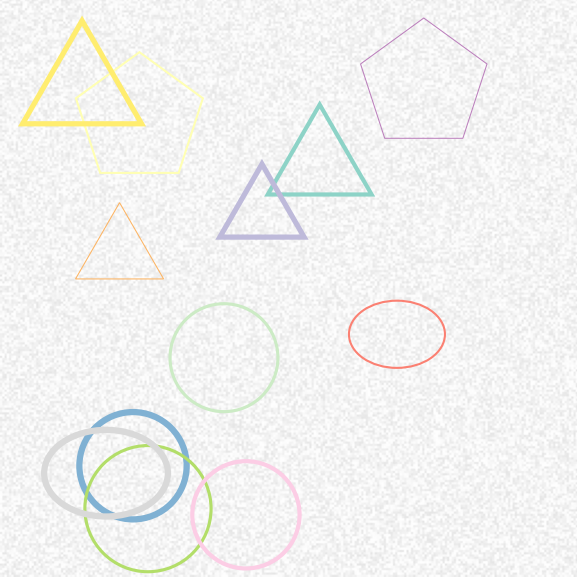[{"shape": "triangle", "thickness": 2, "radius": 0.52, "center": [0.554, 0.714]}, {"shape": "pentagon", "thickness": 1, "radius": 0.58, "center": [0.241, 0.793]}, {"shape": "triangle", "thickness": 2.5, "radius": 0.42, "center": [0.454, 0.631]}, {"shape": "oval", "thickness": 1, "radius": 0.42, "center": [0.687, 0.42]}, {"shape": "circle", "thickness": 3, "radius": 0.46, "center": [0.23, 0.193]}, {"shape": "triangle", "thickness": 0.5, "radius": 0.44, "center": [0.207, 0.56]}, {"shape": "circle", "thickness": 1.5, "radius": 0.55, "center": [0.256, 0.118]}, {"shape": "circle", "thickness": 2, "radius": 0.46, "center": [0.426, 0.108]}, {"shape": "oval", "thickness": 3, "radius": 0.54, "center": [0.184, 0.18]}, {"shape": "pentagon", "thickness": 0.5, "radius": 0.58, "center": [0.734, 0.853]}, {"shape": "circle", "thickness": 1.5, "radius": 0.47, "center": [0.388, 0.38]}, {"shape": "triangle", "thickness": 2.5, "radius": 0.59, "center": [0.142, 0.844]}]